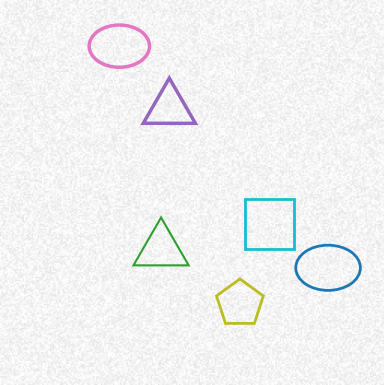[{"shape": "oval", "thickness": 2, "radius": 0.42, "center": [0.852, 0.304]}, {"shape": "triangle", "thickness": 1.5, "radius": 0.41, "center": [0.418, 0.352]}, {"shape": "triangle", "thickness": 2.5, "radius": 0.39, "center": [0.44, 0.719]}, {"shape": "oval", "thickness": 2.5, "radius": 0.39, "center": [0.31, 0.88]}, {"shape": "pentagon", "thickness": 2, "radius": 0.32, "center": [0.623, 0.212]}, {"shape": "square", "thickness": 2, "radius": 0.32, "center": [0.7, 0.418]}]